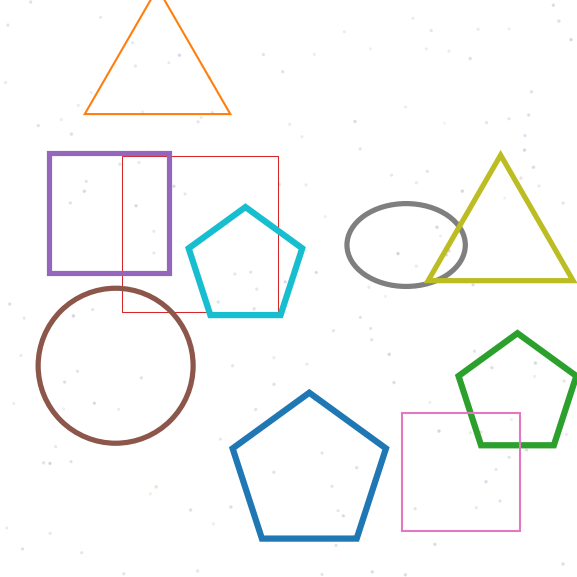[{"shape": "pentagon", "thickness": 3, "radius": 0.7, "center": [0.536, 0.179]}, {"shape": "triangle", "thickness": 1, "radius": 0.73, "center": [0.273, 0.874]}, {"shape": "pentagon", "thickness": 3, "radius": 0.54, "center": [0.896, 0.315]}, {"shape": "square", "thickness": 0.5, "radius": 0.68, "center": [0.347, 0.594]}, {"shape": "square", "thickness": 2.5, "radius": 0.52, "center": [0.189, 0.631]}, {"shape": "circle", "thickness": 2.5, "radius": 0.67, "center": [0.2, 0.366]}, {"shape": "square", "thickness": 1, "radius": 0.51, "center": [0.798, 0.182]}, {"shape": "oval", "thickness": 2.5, "radius": 0.51, "center": [0.703, 0.575]}, {"shape": "triangle", "thickness": 2.5, "radius": 0.72, "center": [0.867, 0.586]}, {"shape": "pentagon", "thickness": 3, "radius": 0.52, "center": [0.425, 0.537]}]